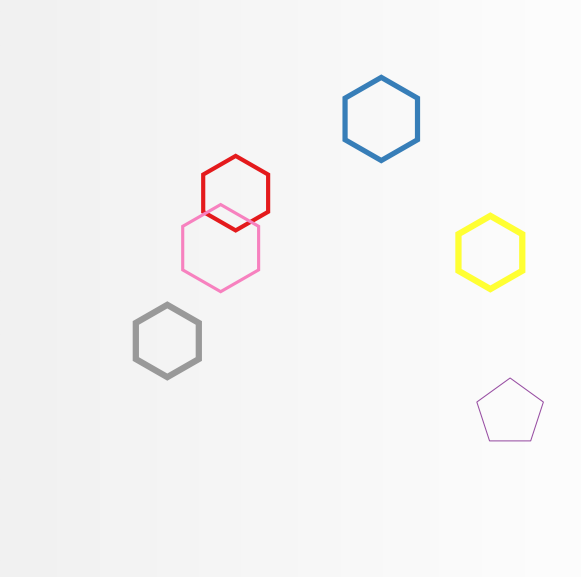[{"shape": "hexagon", "thickness": 2, "radius": 0.32, "center": [0.405, 0.665]}, {"shape": "hexagon", "thickness": 2.5, "radius": 0.36, "center": [0.656, 0.793]}, {"shape": "pentagon", "thickness": 0.5, "radius": 0.3, "center": [0.878, 0.284]}, {"shape": "hexagon", "thickness": 3, "radius": 0.32, "center": [0.844, 0.562]}, {"shape": "hexagon", "thickness": 1.5, "radius": 0.38, "center": [0.38, 0.57]}, {"shape": "hexagon", "thickness": 3, "radius": 0.31, "center": [0.288, 0.409]}]